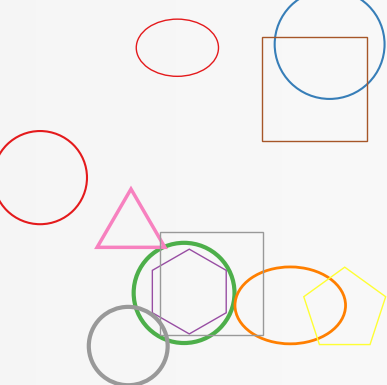[{"shape": "circle", "thickness": 1.5, "radius": 0.61, "center": [0.103, 0.539]}, {"shape": "oval", "thickness": 1, "radius": 0.53, "center": [0.458, 0.876]}, {"shape": "circle", "thickness": 1.5, "radius": 0.71, "center": [0.851, 0.885]}, {"shape": "circle", "thickness": 3, "radius": 0.65, "center": [0.475, 0.239]}, {"shape": "hexagon", "thickness": 1, "radius": 0.55, "center": [0.488, 0.243]}, {"shape": "oval", "thickness": 2, "radius": 0.71, "center": [0.749, 0.207]}, {"shape": "pentagon", "thickness": 1, "radius": 0.56, "center": [0.89, 0.195]}, {"shape": "square", "thickness": 1, "radius": 0.68, "center": [0.812, 0.768]}, {"shape": "triangle", "thickness": 2.5, "radius": 0.5, "center": [0.338, 0.408]}, {"shape": "square", "thickness": 1, "radius": 0.67, "center": [0.546, 0.265]}, {"shape": "circle", "thickness": 3, "radius": 0.51, "center": [0.331, 0.101]}]